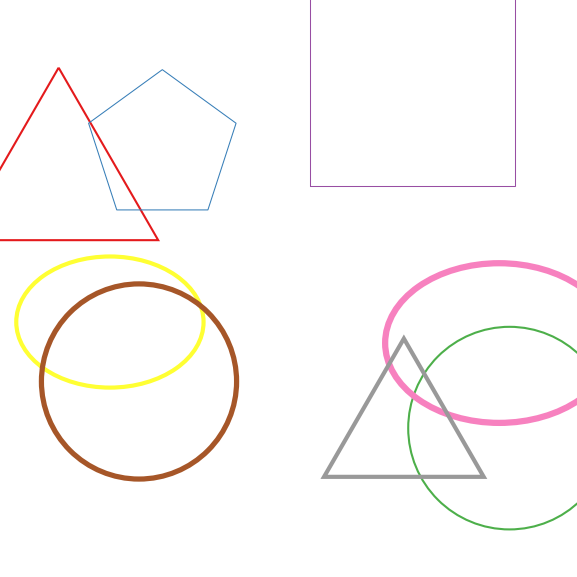[{"shape": "triangle", "thickness": 1, "radius": 1.0, "center": [0.102, 0.683]}, {"shape": "pentagon", "thickness": 0.5, "radius": 0.67, "center": [0.281, 0.744]}, {"shape": "circle", "thickness": 1, "radius": 0.88, "center": [0.882, 0.258]}, {"shape": "square", "thickness": 0.5, "radius": 0.89, "center": [0.714, 0.854]}, {"shape": "oval", "thickness": 2, "radius": 0.81, "center": [0.19, 0.441]}, {"shape": "circle", "thickness": 2.5, "radius": 0.84, "center": [0.241, 0.339]}, {"shape": "oval", "thickness": 3, "radius": 0.99, "center": [0.864, 0.405]}, {"shape": "triangle", "thickness": 2, "radius": 0.8, "center": [0.699, 0.253]}]